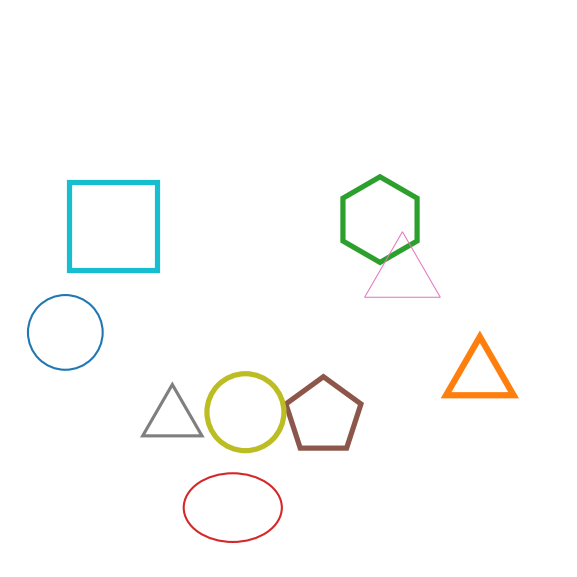[{"shape": "circle", "thickness": 1, "radius": 0.32, "center": [0.113, 0.424]}, {"shape": "triangle", "thickness": 3, "radius": 0.34, "center": [0.831, 0.348]}, {"shape": "hexagon", "thickness": 2.5, "radius": 0.37, "center": [0.658, 0.619]}, {"shape": "oval", "thickness": 1, "radius": 0.42, "center": [0.403, 0.12]}, {"shape": "pentagon", "thickness": 2.5, "radius": 0.34, "center": [0.56, 0.278]}, {"shape": "triangle", "thickness": 0.5, "radius": 0.38, "center": [0.697, 0.522]}, {"shape": "triangle", "thickness": 1.5, "radius": 0.3, "center": [0.298, 0.274]}, {"shape": "circle", "thickness": 2.5, "radius": 0.33, "center": [0.425, 0.285]}, {"shape": "square", "thickness": 2.5, "radius": 0.38, "center": [0.195, 0.607]}]